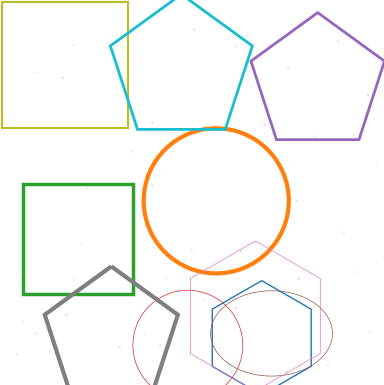[{"shape": "hexagon", "thickness": 1, "radius": 0.74, "center": [0.68, 0.123]}, {"shape": "circle", "thickness": 3, "radius": 0.94, "center": [0.562, 0.478]}, {"shape": "square", "thickness": 2.5, "radius": 0.72, "center": [0.202, 0.379]}, {"shape": "circle", "thickness": 0.5, "radius": 0.71, "center": [0.488, 0.103]}, {"shape": "pentagon", "thickness": 2, "radius": 0.91, "center": [0.825, 0.785]}, {"shape": "oval", "thickness": 0.5, "radius": 0.79, "center": [0.705, 0.134]}, {"shape": "hexagon", "thickness": 0.5, "radius": 0.97, "center": [0.663, 0.179]}, {"shape": "pentagon", "thickness": 3, "radius": 0.91, "center": [0.289, 0.126]}, {"shape": "square", "thickness": 1.5, "radius": 0.82, "center": [0.169, 0.832]}, {"shape": "pentagon", "thickness": 2, "radius": 0.97, "center": [0.471, 0.821]}]